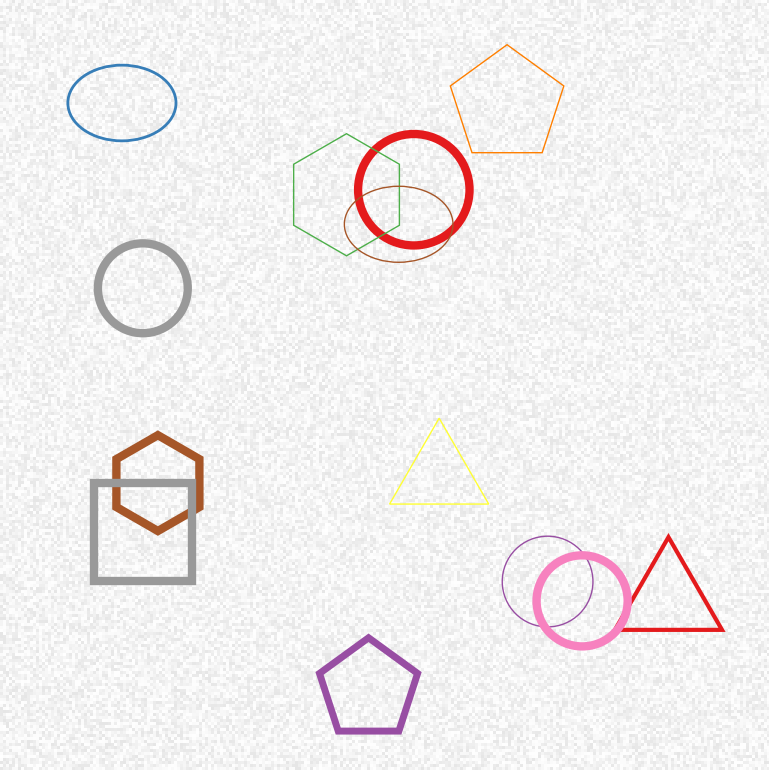[{"shape": "circle", "thickness": 3, "radius": 0.36, "center": [0.537, 0.754]}, {"shape": "triangle", "thickness": 1.5, "radius": 0.4, "center": [0.868, 0.222]}, {"shape": "oval", "thickness": 1, "radius": 0.35, "center": [0.158, 0.866]}, {"shape": "hexagon", "thickness": 0.5, "radius": 0.4, "center": [0.45, 0.747]}, {"shape": "pentagon", "thickness": 2.5, "radius": 0.33, "center": [0.479, 0.105]}, {"shape": "circle", "thickness": 0.5, "radius": 0.29, "center": [0.711, 0.245]}, {"shape": "pentagon", "thickness": 0.5, "radius": 0.39, "center": [0.659, 0.864]}, {"shape": "triangle", "thickness": 0.5, "radius": 0.37, "center": [0.57, 0.383]}, {"shape": "hexagon", "thickness": 3, "radius": 0.31, "center": [0.205, 0.373]}, {"shape": "oval", "thickness": 0.5, "radius": 0.35, "center": [0.518, 0.709]}, {"shape": "circle", "thickness": 3, "radius": 0.3, "center": [0.756, 0.22]}, {"shape": "square", "thickness": 3, "radius": 0.32, "center": [0.185, 0.309]}, {"shape": "circle", "thickness": 3, "radius": 0.29, "center": [0.186, 0.626]}]